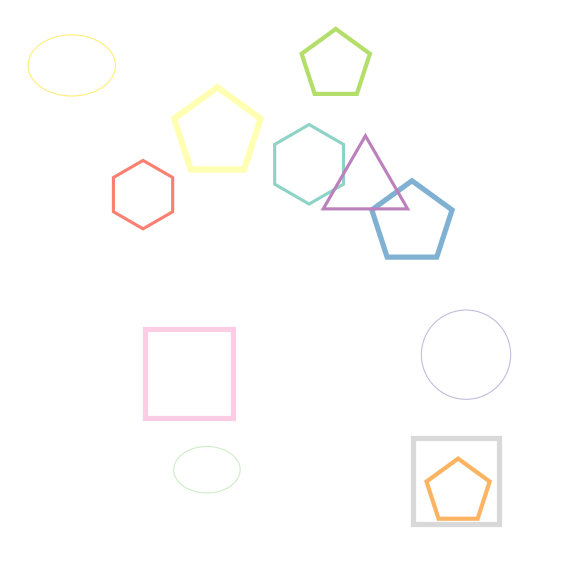[{"shape": "hexagon", "thickness": 1.5, "radius": 0.34, "center": [0.535, 0.715]}, {"shape": "pentagon", "thickness": 3, "radius": 0.39, "center": [0.376, 0.769]}, {"shape": "circle", "thickness": 0.5, "radius": 0.39, "center": [0.807, 0.385]}, {"shape": "hexagon", "thickness": 1.5, "radius": 0.3, "center": [0.248, 0.662]}, {"shape": "pentagon", "thickness": 2.5, "radius": 0.37, "center": [0.713, 0.613]}, {"shape": "pentagon", "thickness": 2, "radius": 0.29, "center": [0.793, 0.147]}, {"shape": "pentagon", "thickness": 2, "radius": 0.31, "center": [0.581, 0.887]}, {"shape": "square", "thickness": 2.5, "radius": 0.38, "center": [0.327, 0.353]}, {"shape": "square", "thickness": 2.5, "radius": 0.37, "center": [0.789, 0.166]}, {"shape": "triangle", "thickness": 1.5, "radius": 0.42, "center": [0.633, 0.68]}, {"shape": "oval", "thickness": 0.5, "radius": 0.29, "center": [0.358, 0.186]}, {"shape": "oval", "thickness": 0.5, "radius": 0.38, "center": [0.124, 0.886]}]